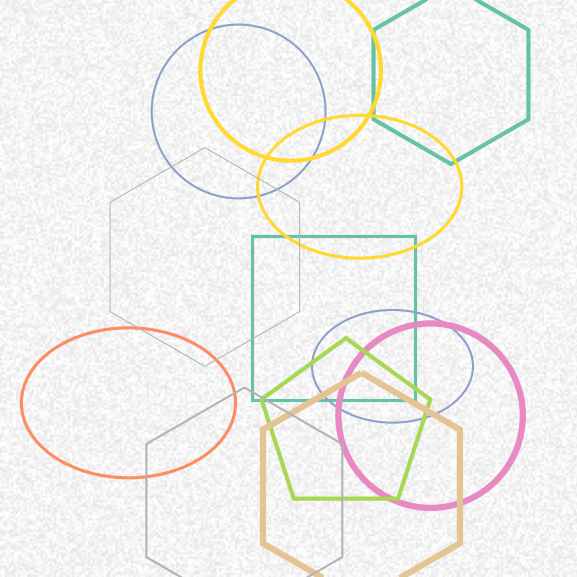[{"shape": "square", "thickness": 1.5, "radius": 0.71, "center": [0.578, 0.449]}, {"shape": "hexagon", "thickness": 2, "radius": 0.77, "center": [0.781, 0.87]}, {"shape": "oval", "thickness": 1.5, "radius": 0.93, "center": [0.222, 0.302]}, {"shape": "circle", "thickness": 1, "radius": 0.75, "center": [0.413, 0.806]}, {"shape": "oval", "thickness": 1, "radius": 0.7, "center": [0.68, 0.365]}, {"shape": "circle", "thickness": 3, "radius": 0.8, "center": [0.746, 0.279]}, {"shape": "pentagon", "thickness": 2, "radius": 0.77, "center": [0.599, 0.26]}, {"shape": "circle", "thickness": 2, "radius": 0.78, "center": [0.503, 0.877]}, {"shape": "oval", "thickness": 1.5, "radius": 0.88, "center": [0.623, 0.676]}, {"shape": "hexagon", "thickness": 3, "radius": 0.98, "center": [0.626, 0.157]}, {"shape": "hexagon", "thickness": 0.5, "radius": 0.95, "center": [0.355, 0.554]}, {"shape": "hexagon", "thickness": 1, "radius": 0.98, "center": [0.423, 0.132]}]